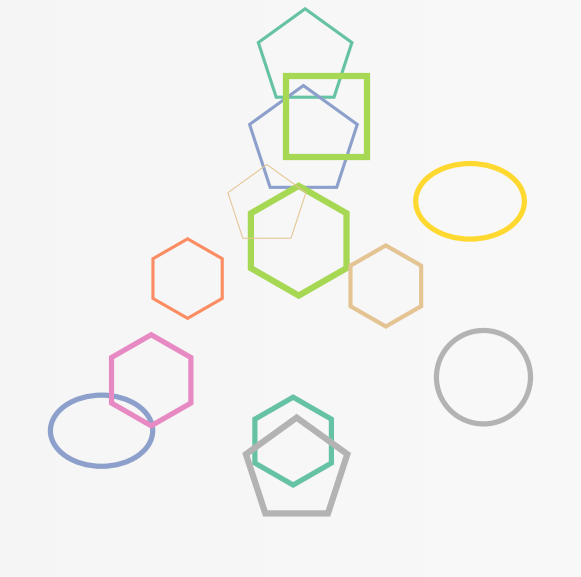[{"shape": "hexagon", "thickness": 2.5, "radius": 0.38, "center": [0.504, 0.235]}, {"shape": "pentagon", "thickness": 1.5, "radius": 0.42, "center": [0.525, 0.899]}, {"shape": "hexagon", "thickness": 1.5, "radius": 0.34, "center": [0.323, 0.517]}, {"shape": "pentagon", "thickness": 1.5, "radius": 0.49, "center": [0.522, 0.754]}, {"shape": "oval", "thickness": 2.5, "radius": 0.44, "center": [0.175, 0.253]}, {"shape": "hexagon", "thickness": 2.5, "radius": 0.39, "center": [0.26, 0.341]}, {"shape": "hexagon", "thickness": 3, "radius": 0.47, "center": [0.514, 0.582]}, {"shape": "square", "thickness": 3, "radius": 0.35, "center": [0.562, 0.797]}, {"shape": "oval", "thickness": 2.5, "radius": 0.47, "center": [0.809, 0.651]}, {"shape": "hexagon", "thickness": 2, "radius": 0.35, "center": [0.664, 0.504]}, {"shape": "pentagon", "thickness": 0.5, "radius": 0.35, "center": [0.459, 0.644]}, {"shape": "pentagon", "thickness": 3, "radius": 0.46, "center": [0.51, 0.184]}, {"shape": "circle", "thickness": 2.5, "radius": 0.4, "center": [0.832, 0.346]}]